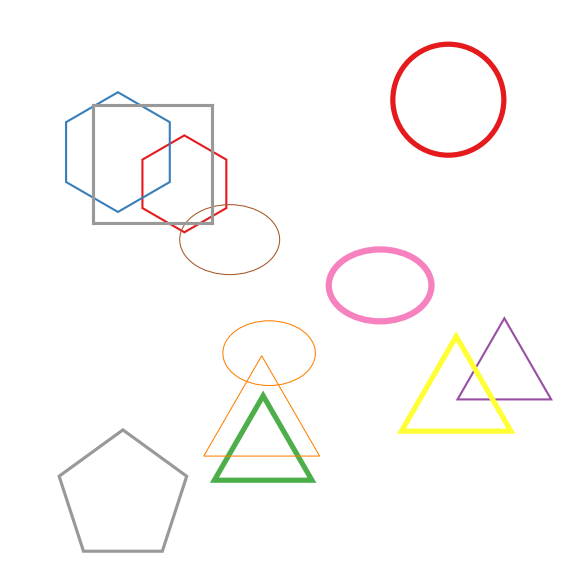[{"shape": "hexagon", "thickness": 1, "radius": 0.42, "center": [0.319, 0.681]}, {"shape": "circle", "thickness": 2.5, "radius": 0.48, "center": [0.776, 0.826]}, {"shape": "hexagon", "thickness": 1, "radius": 0.52, "center": [0.204, 0.736]}, {"shape": "triangle", "thickness": 2.5, "radius": 0.49, "center": [0.456, 0.216]}, {"shape": "triangle", "thickness": 1, "radius": 0.47, "center": [0.873, 0.354]}, {"shape": "oval", "thickness": 0.5, "radius": 0.4, "center": [0.466, 0.388]}, {"shape": "triangle", "thickness": 0.5, "radius": 0.58, "center": [0.453, 0.267]}, {"shape": "triangle", "thickness": 2.5, "radius": 0.55, "center": [0.79, 0.307]}, {"shape": "oval", "thickness": 0.5, "radius": 0.43, "center": [0.398, 0.584]}, {"shape": "oval", "thickness": 3, "radius": 0.44, "center": [0.658, 0.505]}, {"shape": "square", "thickness": 1.5, "radius": 0.51, "center": [0.264, 0.715]}, {"shape": "pentagon", "thickness": 1.5, "radius": 0.58, "center": [0.213, 0.139]}]